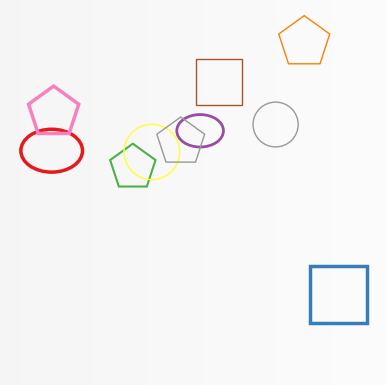[{"shape": "oval", "thickness": 2.5, "radius": 0.4, "center": [0.133, 0.609]}, {"shape": "square", "thickness": 2.5, "radius": 0.37, "center": [0.874, 0.234]}, {"shape": "pentagon", "thickness": 1.5, "radius": 0.31, "center": [0.343, 0.565]}, {"shape": "oval", "thickness": 2, "radius": 0.3, "center": [0.516, 0.66]}, {"shape": "pentagon", "thickness": 1, "radius": 0.35, "center": [0.785, 0.89]}, {"shape": "circle", "thickness": 1, "radius": 0.36, "center": [0.392, 0.605]}, {"shape": "square", "thickness": 1, "radius": 0.3, "center": [0.566, 0.788]}, {"shape": "pentagon", "thickness": 2.5, "radius": 0.34, "center": [0.138, 0.708]}, {"shape": "pentagon", "thickness": 1, "radius": 0.32, "center": [0.466, 0.631]}, {"shape": "circle", "thickness": 1, "radius": 0.29, "center": [0.711, 0.677]}]